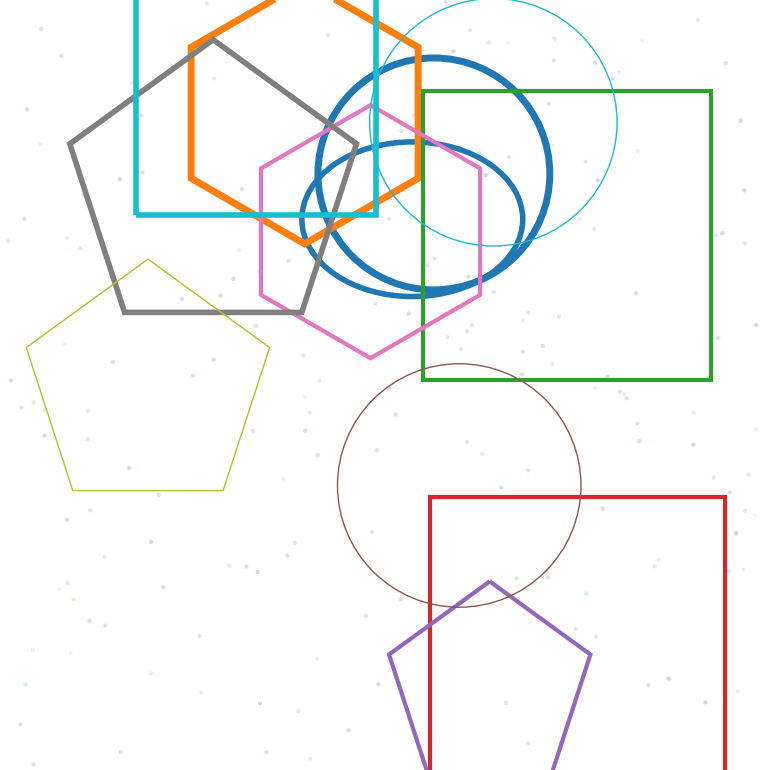[{"shape": "circle", "thickness": 2.5, "radius": 0.75, "center": [0.563, 0.774]}, {"shape": "oval", "thickness": 2, "radius": 0.72, "center": [0.535, 0.715]}, {"shape": "hexagon", "thickness": 2.5, "radius": 0.85, "center": [0.396, 0.854]}, {"shape": "square", "thickness": 1.5, "radius": 0.94, "center": [0.737, 0.694]}, {"shape": "square", "thickness": 1.5, "radius": 0.96, "center": [0.75, 0.163]}, {"shape": "pentagon", "thickness": 1.5, "radius": 0.69, "center": [0.636, 0.107]}, {"shape": "circle", "thickness": 0.5, "radius": 0.79, "center": [0.596, 0.369]}, {"shape": "hexagon", "thickness": 1.5, "radius": 0.82, "center": [0.481, 0.699]}, {"shape": "pentagon", "thickness": 2, "radius": 0.98, "center": [0.277, 0.753]}, {"shape": "pentagon", "thickness": 0.5, "radius": 0.83, "center": [0.192, 0.497]}, {"shape": "circle", "thickness": 0.5, "radius": 0.8, "center": [0.641, 0.841]}, {"shape": "square", "thickness": 2, "radius": 0.78, "center": [0.332, 0.877]}]